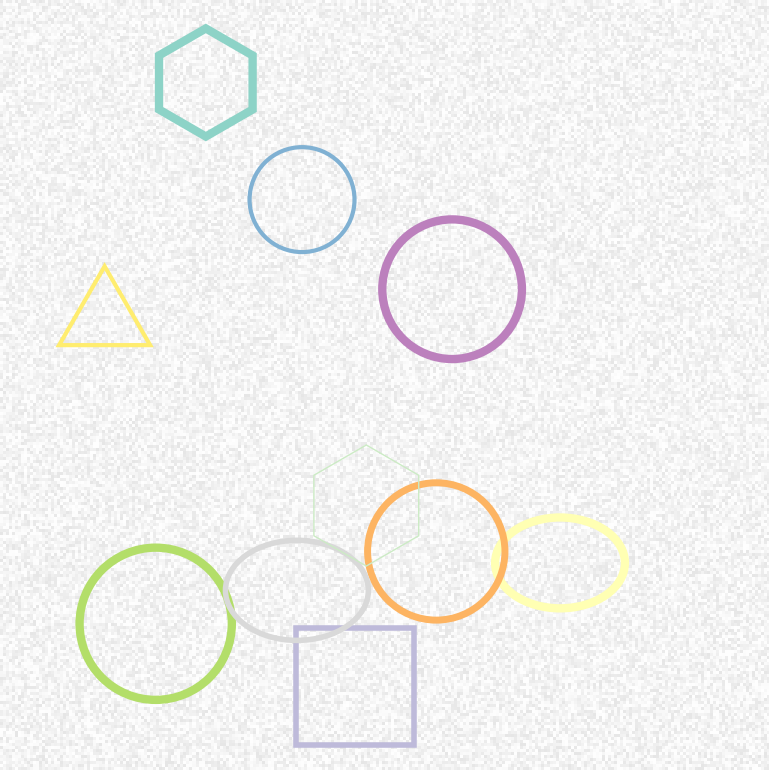[{"shape": "hexagon", "thickness": 3, "radius": 0.35, "center": [0.267, 0.893]}, {"shape": "oval", "thickness": 3, "radius": 0.42, "center": [0.727, 0.269]}, {"shape": "square", "thickness": 2, "radius": 0.38, "center": [0.461, 0.108]}, {"shape": "circle", "thickness": 1.5, "radius": 0.34, "center": [0.392, 0.741]}, {"shape": "circle", "thickness": 2.5, "radius": 0.45, "center": [0.567, 0.284]}, {"shape": "circle", "thickness": 3, "radius": 0.49, "center": [0.202, 0.19]}, {"shape": "oval", "thickness": 2, "radius": 0.46, "center": [0.386, 0.233]}, {"shape": "circle", "thickness": 3, "radius": 0.45, "center": [0.587, 0.624]}, {"shape": "hexagon", "thickness": 0.5, "radius": 0.39, "center": [0.476, 0.343]}, {"shape": "triangle", "thickness": 1.5, "radius": 0.34, "center": [0.136, 0.586]}]